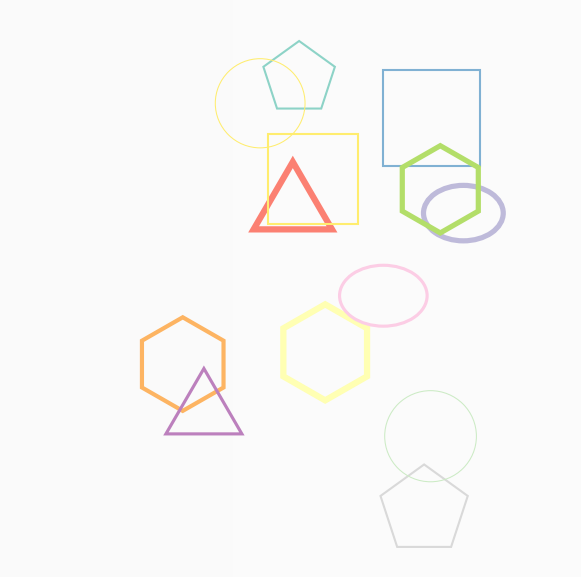[{"shape": "pentagon", "thickness": 1, "radius": 0.32, "center": [0.515, 0.863]}, {"shape": "hexagon", "thickness": 3, "radius": 0.42, "center": [0.559, 0.389]}, {"shape": "oval", "thickness": 2.5, "radius": 0.34, "center": [0.797, 0.63]}, {"shape": "triangle", "thickness": 3, "radius": 0.39, "center": [0.504, 0.641]}, {"shape": "square", "thickness": 1, "radius": 0.42, "center": [0.742, 0.795]}, {"shape": "hexagon", "thickness": 2, "radius": 0.41, "center": [0.314, 0.369]}, {"shape": "hexagon", "thickness": 2.5, "radius": 0.38, "center": [0.757, 0.671]}, {"shape": "oval", "thickness": 1.5, "radius": 0.38, "center": [0.66, 0.487]}, {"shape": "pentagon", "thickness": 1, "radius": 0.39, "center": [0.73, 0.116]}, {"shape": "triangle", "thickness": 1.5, "radius": 0.38, "center": [0.351, 0.286]}, {"shape": "circle", "thickness": 0.5, "radius": 0.39, "center": [0.741, 0.244]}, {"shape": "square", "thickness": 1, "radius": 0.39, "center": [0.539, 0.689]}, {"shape": "circle", "thickness": 0.5, "radius": 0.39, "center": [0.448, 0.82]}]